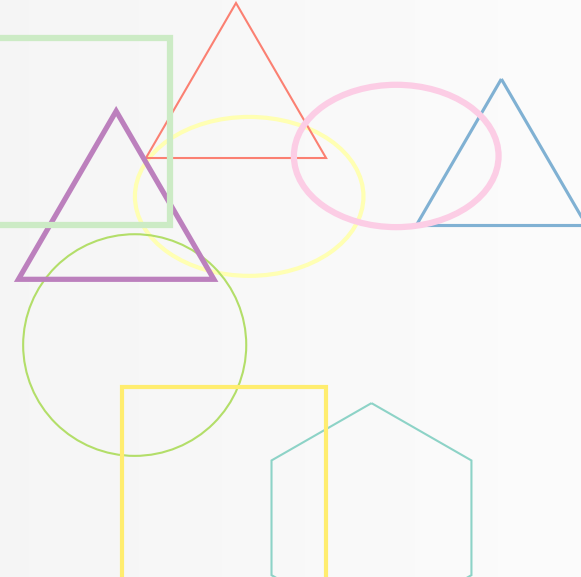[{"shape": "hexagon", "thickness": 1, "radius": 0.99, "center": [0.639, 0.103]}, {"shape": "oval", "thickness": 2, "radius": 0.98, "center": [0.429, 0.659]}, {"shape": "triangle", "thickness": 1, "radius": 0.89, "center": [0.406, 0.815]}, {"shape": "triangle", "thickness": 1.5, "radius": 0.85, "center": [0.863, 0.693]}, {"shape": "circle", "thickness": 1, "radius": 0.96, "center": [0.232, 0.402]}, {"shape": "oval", "thickness": 3, "radius": 0.88, "center": [0.682, 0.729]}, {"shape": "triangle", "thickness": 2.5, "radius": 0.97, "center": [0.2, 0.613]}, {"shape": "square", "thickness": 3, "radius": 0.81, "center": [0.132, 0.771]}, {"shape": "square", "thickness": 2, "radius": 0.88, "center": [0.385, 0.154]}]